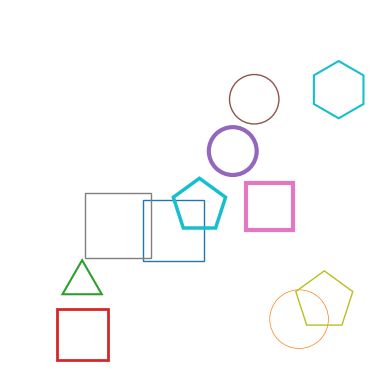[{"shape": "square", "thickness": 1, "radius": 0.4, "center": [0.451, 0.401]}, {"shape": "circle", "thickness": 0.5, "radius": 0.38, "center": [0.777, 0.171]}, {"shape": "triangle", "thickness": 1.5, "radius": 0.29, "center": [0.213, 0.265]}, {"shape": "square", "thickness": 2, "radius": 0.33, "center": [0.214, 0.131]}, {"shape": "circle", "thickness": 3, "radius": 0.31, "center": [0.605, 0.608]}, {"shape": "circle", "thickness": 1, "radius": 0.32, "center": [0.66, 0.742]}, {"shape": "square", "thickness": 3, "radius": 0.31, "center": [0.701, 0.464]}, {"shape": "square", "thickness": 1, "radius": 0.42, "center": [0.307, 0.415]}, {"shape": "pentagon", "thickness": 1, "radius": 0.39, "center": [0.842, 0.219]}, {"shape": "pentagon", "thickness": 2.5, "radius": 0.36, "center": [0.518, 0.466]}, {"shape": "hexagon", "thickness": 1.5, "radius": 0.37, "center": [0.88, 0.767]}]